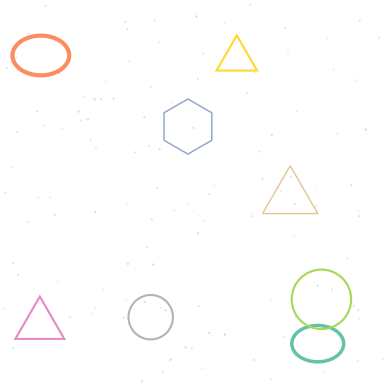[{"shape": "oval", "thickness": 2.5, "radius": 0.34, "center": [0.825, 0.107]}, {"shape": "oval", "thickness": 3, "radius": 0.37, "center": [0.106, 0.856]}, {"shape": "hexagon", "thickness": 1, "radius": 0.36, "center": [0.488, 0.671]}, {"shape": "triangle", "thickness": 1.5, "radius": 0.37, "center": [0.103, 0.156]}, {"shape": "circle", "thickness": 1.5, "radius": 0.39, "center": [0.835, 0.223]}, {"shape": "triangle", "thickness": 1.5, "radius": 0.3, "center": [0.615, 0.847]}, {"shape": "triangle", "thickness": 1, "radius": 0.41, "center": [0.754, 0.487]}, {"shape": "circle", "thickness": 1.5, "radius": 0.29, "center": [0.392, 0.176]}]